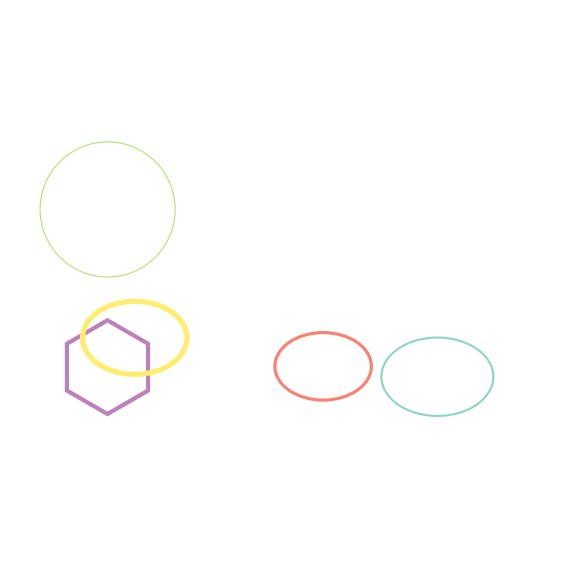[{"shape": "oval", "thickness": 1, "radius": 0.48, "center": [0.757, 0.347]}, {"shape": "oval", "thickness": 1.5, "radius": 0.42, "center": [0.56, 0.365]}, {"shape": "circle", "thickness": 0.5, "radius": 0.58, "center": [0.186, 0.636]}, {"shape": "hexagon", "thickness": 2, "radius": 0.41, "center": [0.186, 0.363]}, {"shape": "oval", "thickness": 2.5, "radius": 0.45, "center": [0.233, 0.414]}]